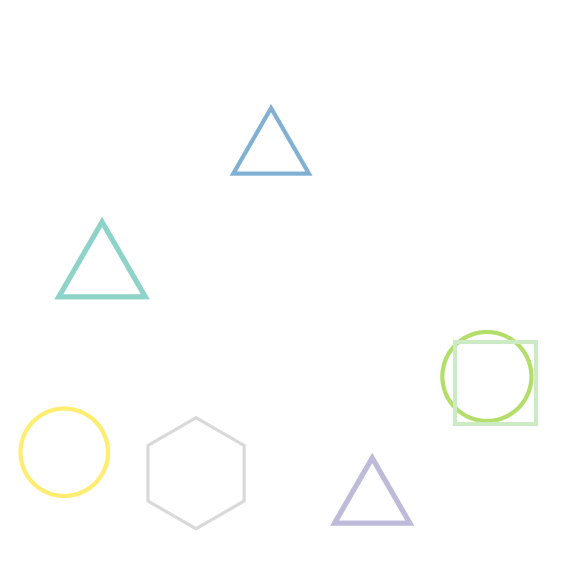[{"shape": "triangle", "thickness": 2.5, "radius": 0.43, "center": [0.177, 0.528]}, {"shape": "triangle", "thickness": 2.5, "radius": 0.38, "center": [0.644, 0.131]}, {"shape": "triangle", "thickness": 2, "radius": 0.38, "center": [0.469, 0.736]}, {"shape": "circle", "thickness": 2, "radius": 0.39, "center": [0.843, 0.347]}, {"shape": "hexagon", "thickness": 1.5, "radius": 0.48, "center": [0.339, 0.18]}, {"shape": "square", "thickness": 2, "radius": 0.35, "center": [0.858, 0.336]}, {"shape": "circle", "thickness": 2, "radius": 0.38, "center": [0.111, 0.216]}]